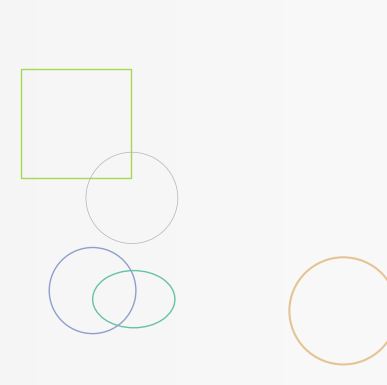[{"shape": "oval", "thickness": 1, "radius": 0.53, "center": [0.345, 0.223]}, {"shape": "circle", "thickness": 1, "radius": 0.56, "center": [0.239, 0.245]}, {"shape": "square", "thickness": 1, "radius": 0.71, "center": [0.197, 0.679]}, {"shape": "circle", "thickness": 1.5, "radius": 0.7, "center": [0.886, 0.193]}, {"shape": "circle", "thickness": 0.5, "radius": 0.59, "center": [0.34, 0.486]}]